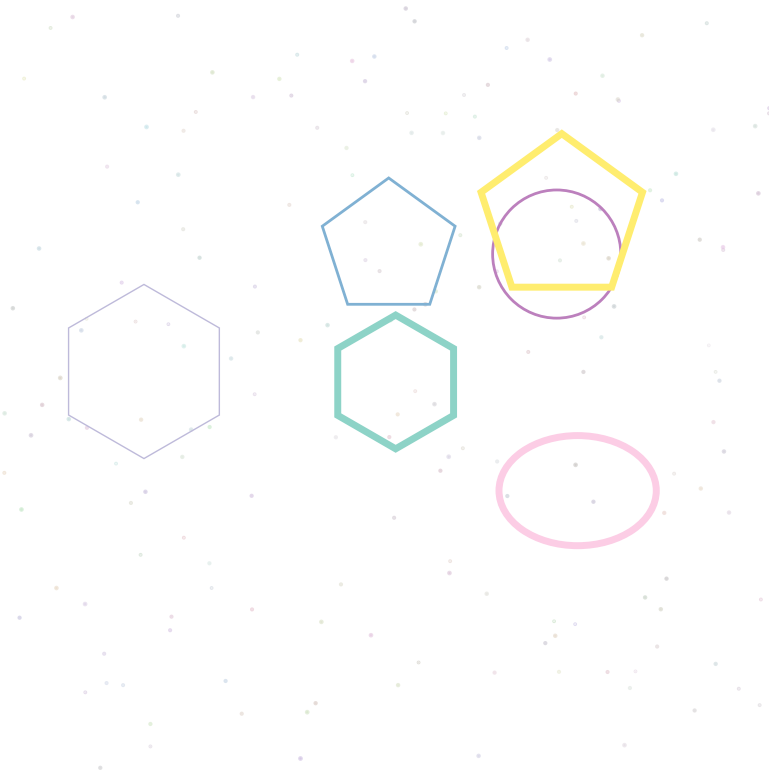[{"shape": "hexagon", "thickness": 2.5, "radius": 0.43, "center": [0.514, 0.504]}, {"shape": "hexagon", "thickness": 0.5, "radius": 0.57, "center": [0.187, 0.518]}, {"shape": "pentagon", "thickness": 1, "radius": 0.45, "center": [0.505, 0.678]}, {"shape": "oval", "thickness": 2.5, "radius": 0.51, "center": [0.75, 0.363]}, {"shape": "circle", "thickness": 1, "radius": 0.42, "center": [0.723, 0.67]}, {"shape": "pentagon", "thickness": 2.5, "radius": 0.55, "center": [0.73, 0.716]}]